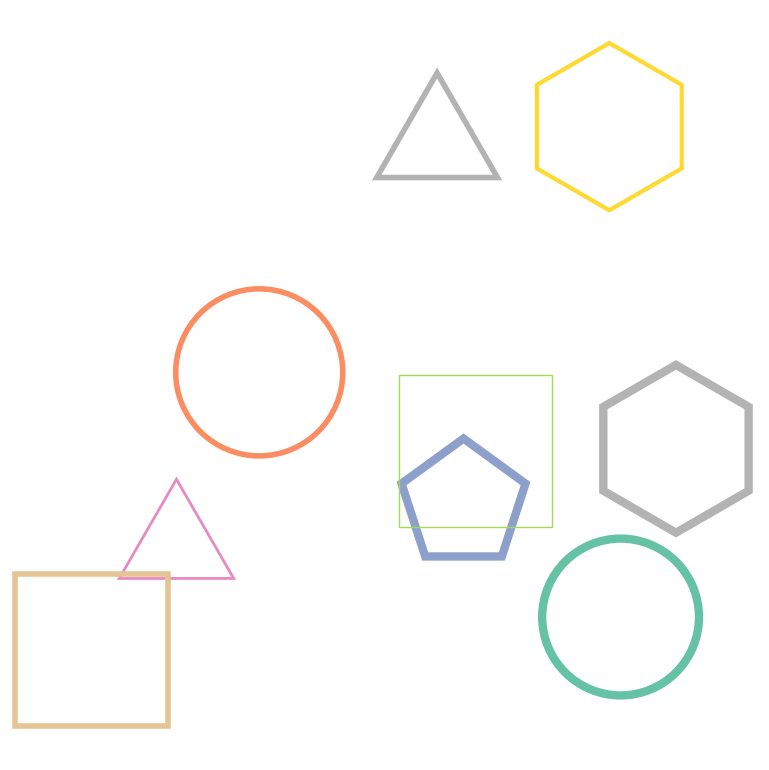[{"shape": "circle", "thickness": 3, "radius": 0.51, "center": [0.806, 0.199]}, {"shape": "circle", "thickness": 2, "radius": 0.54, "center": [0.337, 0.516]}, {"shape": "pentagon", "thickness": 3, "radius": 0.42, "center": [0.602, 0.346]}, {"shape": "triangle", "thickness": 1, "radius": 0.43, "center": [0.229, 0.292]}, {"shape": "square", "thickness": 0.5, "radius": 0.5, "center": [0.617, 0.414]}, {"shape": "hexagon", "thickness": 1.5, "radius": 0.54, "center": [0.791, 0.836]}, {"shape": "square", "thickness": 2, "radius": 0.49, "center": [0.119, 0.156]}, {"shape": "hexagon", "thickness": 3, "radius": 0.54, "center": [0.878, 0.417]}, {"shape": "triangle", "thickness": 2, "radius": 0.45, "center": [0.568, 0.815]}]